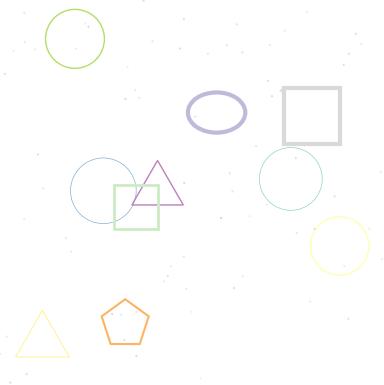[{"shape": "circle", "thickness": 0.5, "radius": 0.41, "center": [0.755, 0.535]}, {"shape": "circle", "thickness": 1, "radius": 0.38, "center": [0.883, 0.361]}, {"shape": "oval", "thickness": 3, "radius": 0.37, "center": [0.563, 0.708]}, {"shape": "circle", "thickness": 0.5, "radius": 0.43, "center": [0.268, 0.504]}, {"shape": "pentagon", "thickness": 1.5, "radius": 0.32, "center": [0.325, 0.158]}, {"shape": "circle", "thickness": 1, "radius": 0.38, "center": [0.195, 0.899]}, {"shape": "square", "thickness": 3, "radius": 0.36, "center": [0.81, 0.699]}, {"shape": "triangle", "thickness": 1, "radius": 0.39, "center": [0.409, 0.506]}, {"shape": "square", "thickness": 2, "radius": 0.29, "center": [0.354, 0.463]}, {"shape": "triangle", "thickness": 0.5, "radius": 0.4, "center": [0.11, 0.113]}]